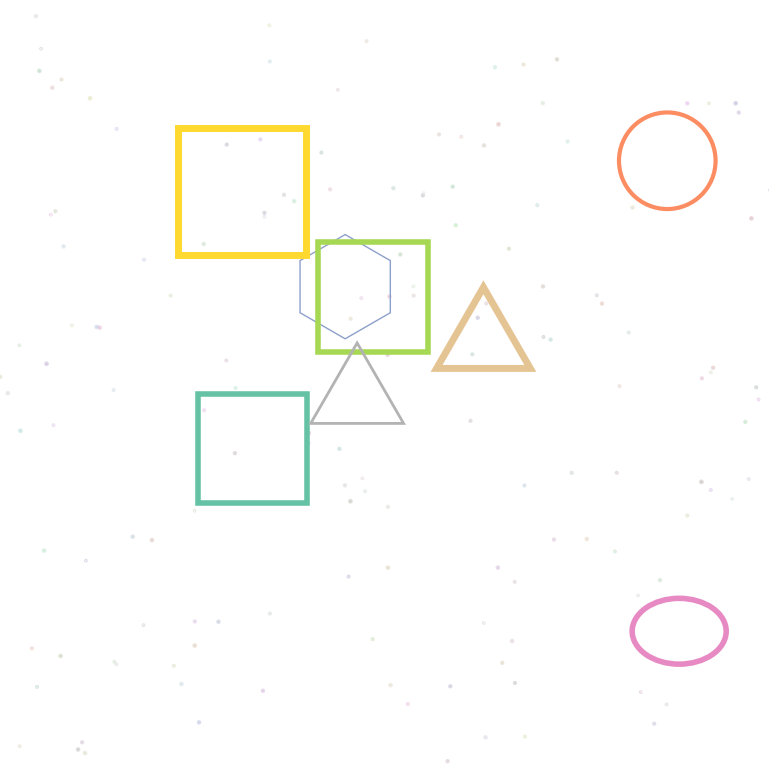[{"shape": "square", "thickness": 2, "radius": 0.35, "center": [0.328, 0.418]}, {"shape": "circle", "thickness": 1.5, "radius": 0.31, "center": [0.867, 0.791]}, {"shape": "hexagon", "thickness": 0.5, "radius": 0.34, "center": [0.448, 0.628]}, {"shape": "oval", "thickness": 2, "radius": 0.31, "center": [0.882, 0.18]}, {"shape": "square", "thickness": 2, "radius": 0.36, "center": [0.484, 0.615]}, {"shape": "square", "thickness": 2.5, "radius": 0.41, "center": [0.314, 0.751]}, {"shape": "triangle", "thickness": 2.5, "radius": 0.35, "center": [0.628, 0.557]}, {"shape": "triangle", "thickness": 1, "radius": 0.35, "center": [0.464, 0.485]}]